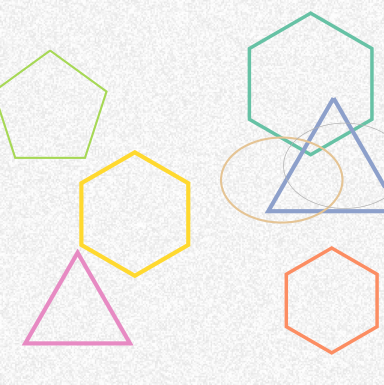[{"shape": "hexagon", "thickness": 2.5, "radius": 0.92, "center": [0.807, 0.782]}, {"shape": "hexagon", "thickness": 2.5, "radius": 0.68, "center": [0.862, 0.22]}, {"shape": "triangle", "thickness": 3, "radius": 0.98, "center": [0.866, 0.549]}, {"shape": "triangle", "thickness": 3, "radius": 0.79, "center": [0.202, 0.187]}, {"shape": "pentagon", "thickness": 1.5, "radius": 0.77, "center": [0.13, 0.715]}, {"shape": "hexagon", "thickness": 3, "radius": 0.8, "center": [0.35, 0.444]}, {"shape": "oval", "thickness": 1.5, "radius": 0.79, "center": [0.732, 0.532]}, {"shape": "oval", "thickness": 0.5, "radius": 0.79, "center": [0.895, 0.569]}]